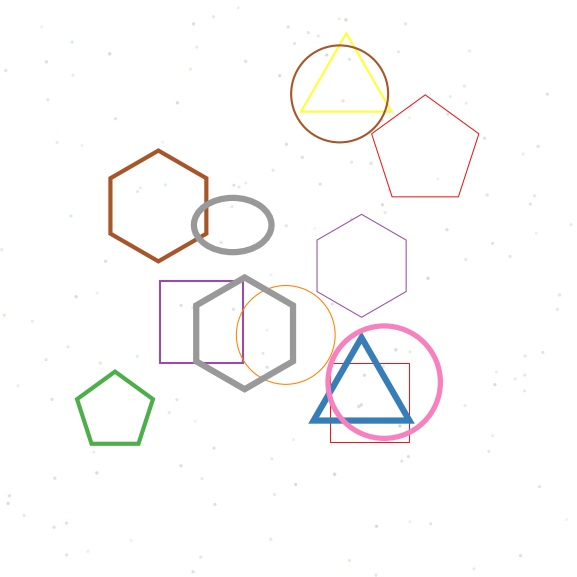[{"shape": "pentagon", "thickness": 0.5, "radius": 0.49, "center": [0.736, 0.737]}, {"shape": "square", "thickness": 0.5, "radius": 0.34, "center": [0.64, 0.302]}, {"shape": "triangle", "thickness": 3, "radius": 0.48, "center": [0.626, 0.319]}, {"shape": "pentagon", "thickness": 2, "radius": 0.35, "center": [0.199, 0.287]}, {"shape": "hexagon", "thickness": 0.5, "radius": 0.45, "center": [0.626, 0.539]}, {"shape": "square", "thickness": 1, "radius": 0.36, "center": [0.349, 0.442]}, {"shape": "circle", "thickness": 0.5, "radius": 0.43, "center": [0.495, 0.419]}, {"shape": "triangle", "thickness": 1, "radius": 0.45, "center": [0.6, 0.851]}, {"shape": "hexagon", "thickness": 2, "radius": 0.48, "center": [0.274, 0.642]}, {"shape": "circle", "thickness": 1, "radius": 0.42, "center": [0.588, 0.837]}, {"shape": "circle", "thickness": 2.5, "radius": 0.49, "center": [0.665, 0.337]}, {"shape": "hexagon", "thickness": 3, "radius": 0.48, "center": [0.424, 0.422]}, {"shape": "oval", "thickness": 3, "radius": 0.34, "center": [0.403, 0.609]}]